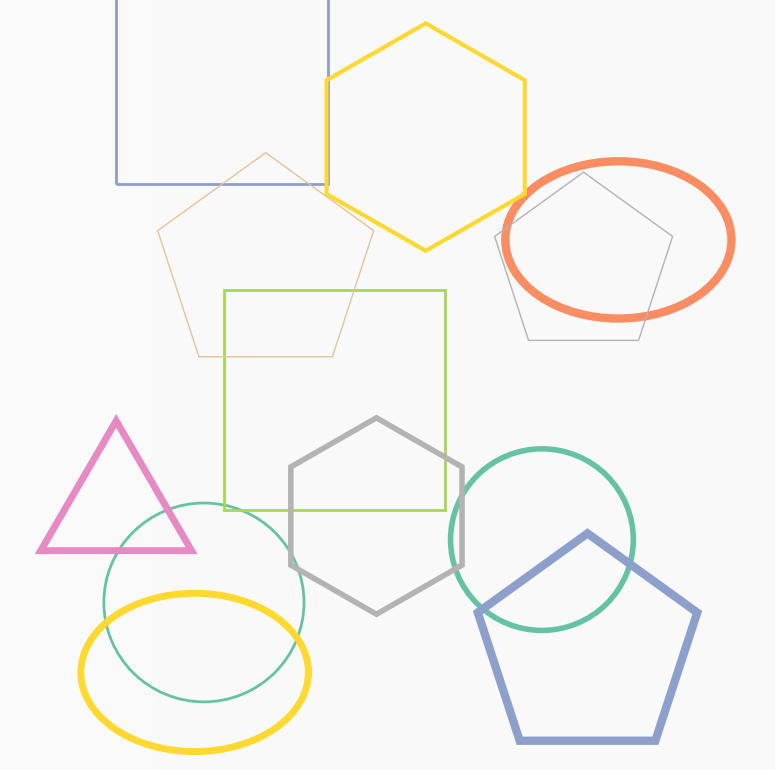[{"shape": "circle", "thickness": 2, "radius": 0.59, "center": [0.699, 0.299]}, {"shape": "circle", "thickness": 1, "radius": 0.65, "center": [0.263, 0.218]}, {"shape": "oval", "thickness": 3, "radius": 0.73, "center": [0.798, 0.688]}, {"shape": "pentagon", "thickness": 3, "radius": 0.74, "center": [0.758, 0.158]}, {"shape": "square", "thickness": 1, "radius": 0.68, "center": [0.286, 0.897]}, {"shape": "triangle", "thickness": 2.5, "radius": 0.56, "center": [0.15, 0.341]}, {"shape": "square", "thickness": 1, "radius": 0.71, "center": [0.432, 0.48]}, {"shape": "hexagon", "thickness": 1.5, "radius": 0.74, "center": [0.549, 0.822]}, {"shape": "oval", "thickness": 2.5, "radius": 0.73, "center": [0.251, 0.127]}, {"shape": "pentagon", "thickness": 0.5, "radius": 0.73, "center": [0.343, 0.655]}, {"shape": "pentagon", "thickness": 0.5, "radius": 0.6, "center": [0.753, 0.656]}, {"shape": "hexagon", "thickness": 2, "radius": 0.64, "center": [0.486, 0.33]}]